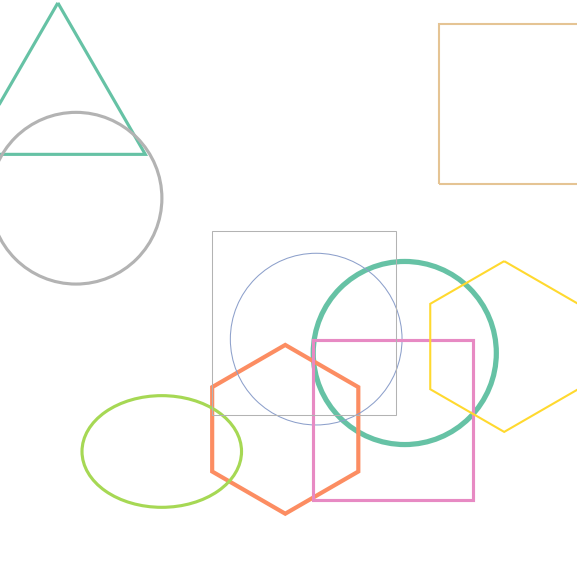[{"shape": "circle", "thickness": 2.5, "radius": 0.79, "center": [0.701, 0.388]}, {"shape": "triangle", "thickness": 1.5, "radius": 0.87, "center": [0.1, 0.819]}, {"shape": "hexagon", "thickness": 2, "radius": 0.73, "center": [0.494, 0.256]}, {"shape": "circle", "thickness": 0.5, "radius": 0.74, "center": [0.548, 0.412]}, {"shape": "square", "thickness": 1.5, "radius": 0.69, "center": [0.681, 0.272]}, {"shape": "oval", "thickness": 1.5, "radius": 0.69, "center": [0.28, 0.217]}, {"shape": "hexagon", "thickness": 1, "radius": 0.74, "center": [0.873, 0.399]}, {"shape": "square", "thickness": 1, "radius": 0.69, "center": [0.898, 0.82]}, {"shape": "circle", "thickness": 1.5, "radius": 0.74, "center": [0.132, 0.656]}, {"shape": "square", "thickness": 0.5, "radius": 0.8, "center": [0.526, 0.44]}]